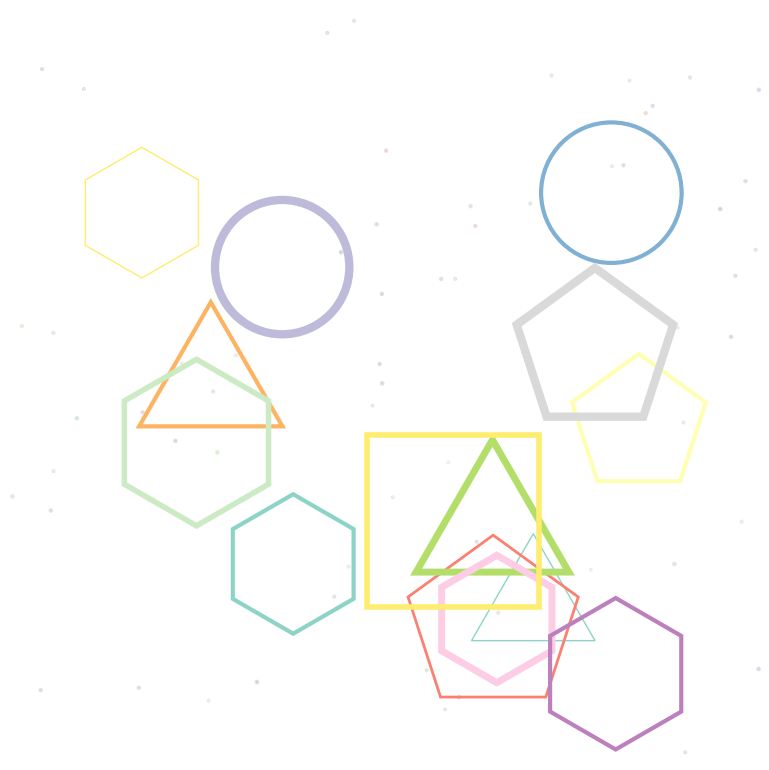[{"shape": "triangle", "thickness": 0.5, "radius": 0.46, "center": [0.693, 0.214]}, {"shape": "hexagon", "thickness": 1.5, "radius": 0.45, "center": [0.381, 0.268]}, {"shape": "pentagon", "thickness": 1.5, "radius": 0.46, "center": [0.83, 0.449]}, {"shape": "circle", "thickness": 3, "radius": 0.44, "center": [0.366, 0.653]}, {"shape": "pentagon", "thickness": 1, "radius": 0.58, "center": [0.64, 0.189]}, {"shape": "circle", "thickness": 1.5, "radius": 0.46, "center": [0.794, 0.75]}, {"shape": "triangle", "thickness": 1.5, "radius": 0.54, "center": [0.274, 0.5]}, {"shape": "triangle", "thickness": 2.5, "radius": 0.57, "center": [0.64, 0.314]}, {"shape": "hexagon", "thickness": 2.5, "radius": 0.41, "center": [0.645, 0.196]}, {"shape": "pentagon", "thickness": 3, "radius": 0.53, "center": [0.773, 0.545]}, {"shape": "hexagon", "thickness": 1.5, "radius": 0.49, "center": [0.8, 0.125]}, {"shape": "hexagon", "thickness": 2, "radius": 0.54, "center": [0.255, 0.425]}, {"shape": "square", "thickness": 2, "radius": 0.56, "center": [0.588, 0.324]}, {"shape": "hexagon", "thickness": 0.5, "radius": 0.42, "center": [0.184, 0.724]}]